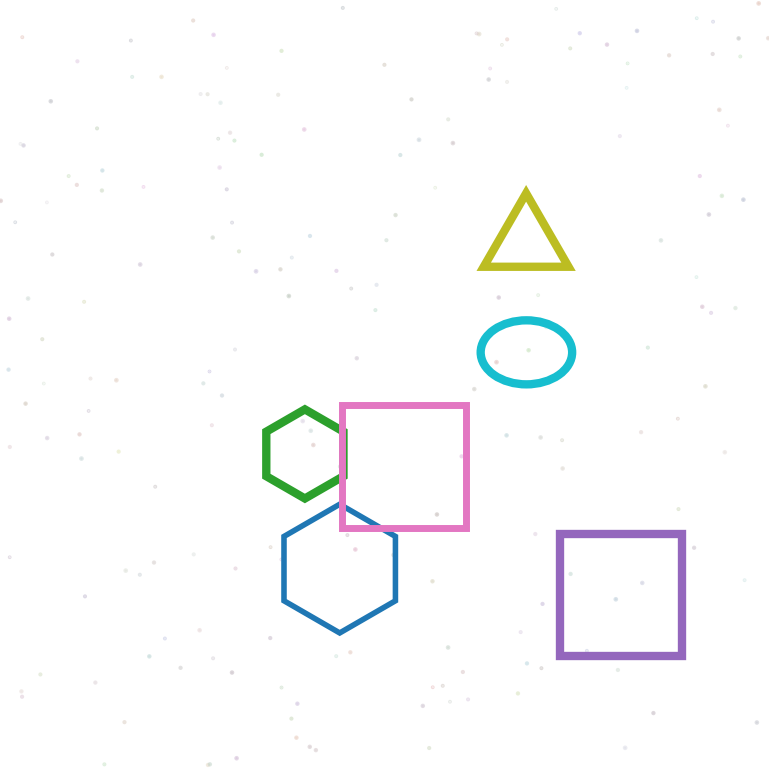[{"shape": "hexagon", "thickness": 2, "radius": 0.42, "center": [0.441, 0.262]}, {"shape": "hexagon", "thickness": 3, "radius": 0.29, "center": [0.396, 0.41]}, {"shape": "square", "thickness": 3, "radius": 0.4, "center": [0.807, 0.228]}, {"shape": "square", "thickness": 2.5, "radius": 0.4, "center": [0.525, 0.394]}, {"shape": "triangle", "thickness": 3, "radius": 0.32, "center": [0.683, 0.685]}, {"shape": "oval", "thickness": 3, "radius": 0.3, "center": [0.684, 0.542]}]